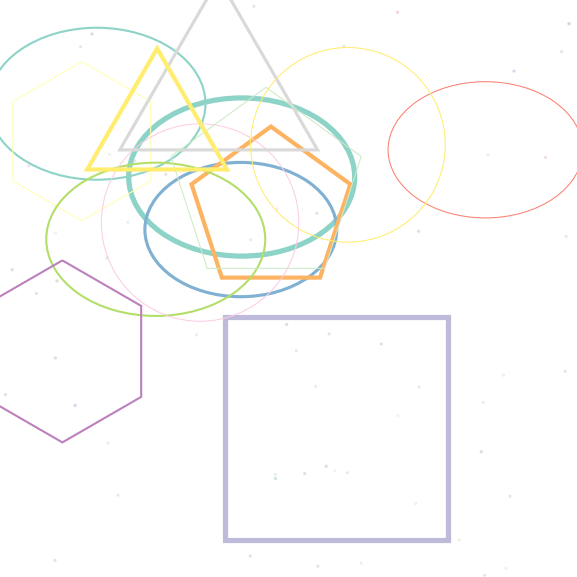[{"shape": "oval", "thickness": 2.5, "radius": 0.98, "center": [0.418, 0.693]}, {"shape": "oval", "thickness": 1, "radius": 0.94, "center": [0.168, 0.82]}, {"shape": "hexagon", "thickness": 0.5, "radius": 0.69, "center": [0.142, 0.755]}, {"shape": "square", "thickness": 2.5, "radius": 0.96, "center": [0.583, 0.257]}, {"shape": "oval", "thickness": 0.5, "radius": 0.84, "center": [0.84, 0.74]}, {"shape": "oval", "thickness": 1.5, "radius": 0.83, "center": [0.417, 0.602]}, {"shape": "pentagon", "thickness": 2, "radius": 0.72, "center": [0.469, 0.635]}, {"shape": "oval", "thickness": 1, "radius": 0.95, "center": [0.27, 0.585]}, {"shape": "circle", "thickness": 0.5, "radius": 0.85, "center": [0.346, 0.614]}, {"shape": "triangle", "thickness": 1.5, "radius": 0.99, "center": [0.379, 0.838]}, {"shape": "hexagon", "thickness": 1, "radius": 0.79, "center": [0.108, 0.391]}, {"shape": "pentagon", "thickness": 0.5, "radius": 0.87, "center": [0.461, 0.675]}, {"shape": "triangle", "thickness": 2, "radius": 0.7, "center": [0.272, 0.776]}, {"shape": "circle", "thickness": 0.5, "radius": 0.84, "center": [0.602, 0.748]}]